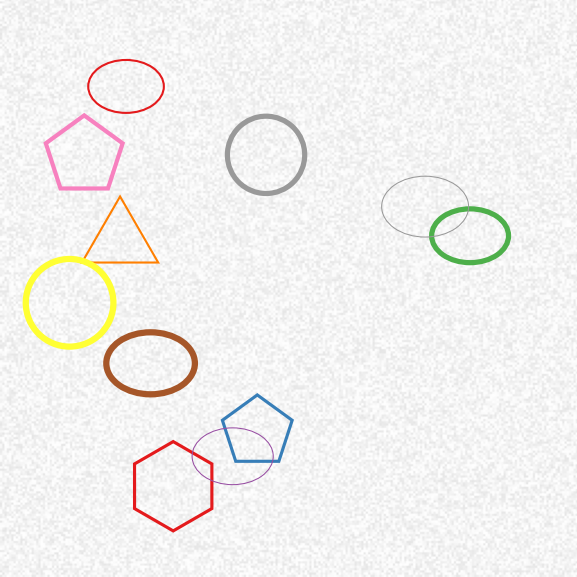[{"shape": "oval", "thickness": 1, "radius": 0.33, "center": [0.218, 0.849]}, {"shape": "hexagon", "thickness": 1.5, "radius": 0.39, "center": [0.3, 0.157]}, {"shape": "pentagon", "thickness": 1.5, "radius": 0.32, "center": [0.446, 0.252]}, {"shape": "oval", "thickness": 2.5, "radius": 0.33, "center": [0.814, 0.591]}, {"shape": "oval", "thickness": 0.5, "radius": 0.35, "center": [0.403, 0.209]}, {"shape": "triangle", "thickness": 1, "radius": 0.38, "center": [0.208, 0.583]}, {"shape": "circle", "thickness": 3, "radius": 0.38, "center": [0.12, 0.475]}, {"shape": "oval", "thickness": 3, "radius": 0.38, "center": [0.261, 0.37]}, {"shape": "pentagon", "thickness": 2, "radius": 0.35, "center": [0.146, 0.729]}, {"shape": "circle", "thickness": 2.5, "radius": 0.33, "center": [0.461, 0.731]}, {"shape": "oval", "thickness": 0.5, "radius": 0.38, "center": [0.736, 0.641]}]